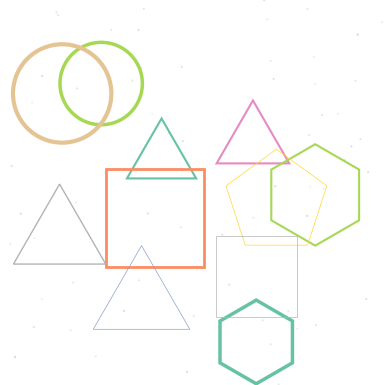[{"shape": "triangle", "thickness": 1.5, "radius": 0.52, "center": [0.42, 0.588]}, {"shape": "hexagon", "thickness": 2.5, "radius": 0.54, "center": [0.666, 0.112]}, {"shape": "square", "thickness": 2, "radius": 0.64, "center": [0.403, 0.433]}, {"shape": "triangle", "thickness": 0.5, "radius": 0.72, "center": [0.368, 0.217]}, {"shape": "triangle", "thickness": 1.5, "radius": 0.54, "center": [0.657, 0.63]}, {"shape": "hexagon", "thickness": 1.5, "radius": 0.66, "center": [0.819, 0.494]}, {"shape": "circle", "thickness": 2.5, "radius": 0.54, "center": [0.263, 0.783]}, {"shape": "pentagon", "thickness": 0.5, "radius": 0.69, "center": [0.718, 0.475]}, {"shape": "circle", "thickness": 3, "radius": 0.64, "center": [0.162, 0.757]}, {"shape": "triangle", "thickness": 1, "radius": 0.69, "center": [0.155, 0.383]}, {"shape": "square", "thickness": 0.5, "radius": 0.53, "center": [0.666, 0.281]}]